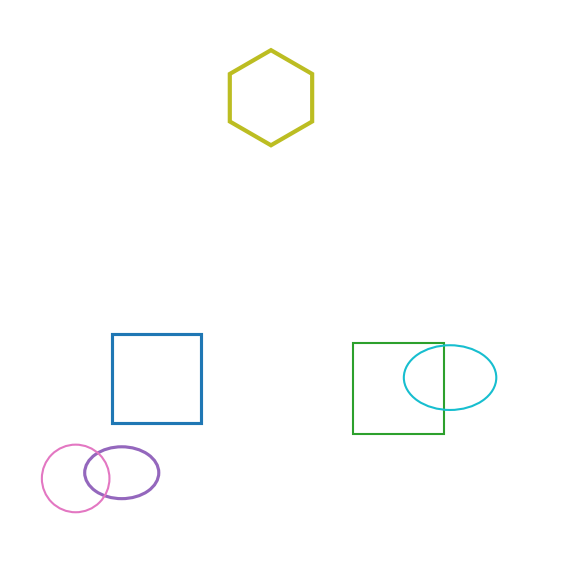[{"shape": "square", "thickness": 1.5, "radius": 0.39, "center": [0.271, 0.344]}, {"shape": "square", "thickness": 1, "radius": 0.4, "center": [0.69, 0.326]}, {"shape": "oval", "thickness": 1.5, "radius": 0.32, "center": [0.211, 0.181]}, {"shape": "circle", "thickness": 1, "radius": 0.29, "center": [0.131, 0.171]}, {"shape": "hexagon", "thickness": 2, "radius": 0.41, "center": [0.469, 0.83]}, {"shape": "oval", "thickness": 1, "radius": 0.4, "center": [0.779, 0.345]}]